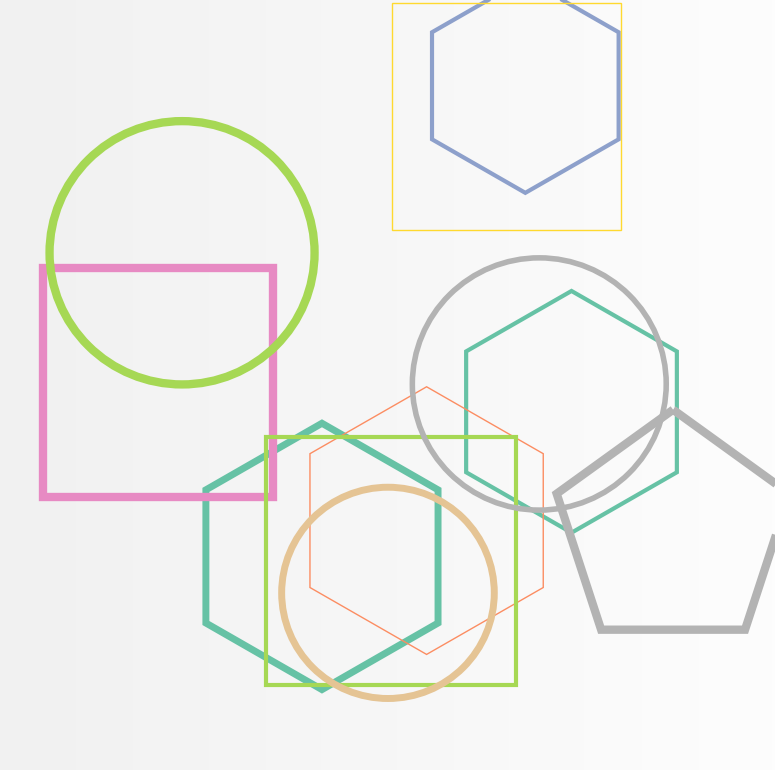[{"shape": "hexagon", "thickness": 2.5, "radius": 0.86, "center": [0.415, 0.277]}, {"shape": "hexagon", "thickness": 1.5, "radius": 0.78, "center": [0.737, 0.465]}, {"shape": "hexagon", "thickness": 0.5, "radius": 0.87, "center": [0.55, 0.324]}, {"shape": "hexagon", "thickness": 1.5, "radius": 0.7, "center": [0.678, 0.889]}, {"shape": "square", "thickness": 3, "radius": 0.74, "center": [0.203, 0.503]}, {"shape": "square", "thickness": 1.5, "radius": 0.81, "center": [0.505, 0.271]}, {"shape": "circle", "thickness": 3, "radius": 0.85, "center": [0.235, 0.672]}, {"shape": "square", "thickness": 0.5, "radius": 0.74, "center": [0.653, 0.848]}, {"shape": "circle", "thickness": 2.5, "radius": 0.69, "center": [0.501, 0.23]}, {"shape": "circle", "thickness": 2, "radius": 0.82, "center": [0.696, 0.501]}, {"shape": "pentagon", "thickness": 3, "radius": 0.79, "center": [0.868, 0.31]}]